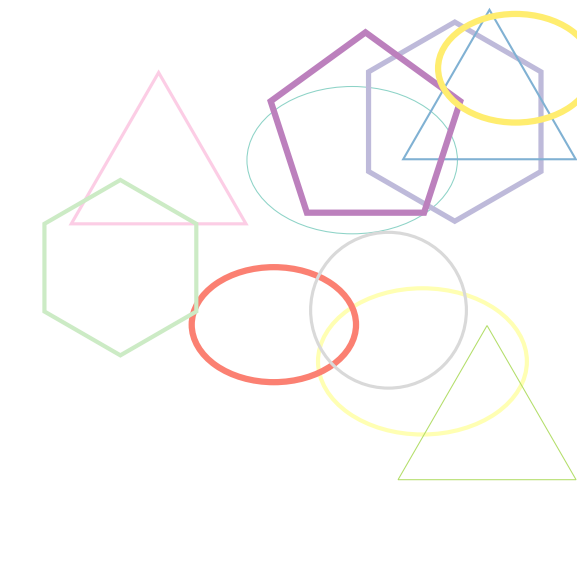[{"shape": "oval", "thickness": 0.5, "radius": 0.91, "center": [0.61, 0.722]}, {"shape": "oval", "thickness": 2, "radius": 0.9, "center": [0.732, 0.373]}, {"shape": "hexagon", "thickness": 2.5, "radius": 0.86, "center": [0.787, 0.788]}, {"shape": "oval", "thickness": 3, "radius": 0.71, "center": [0.474, 0.437]}, {"shape": "triangle", "thickness": 1, "radius": 0.86, "center": [0.848, 0.81]}, {"shape": "triangle", "thickness": 0.5, "radius": 0.89, "center": [0.843, 0.257]}, {"shape": "triangle", "thickness": 1.5, "radius": 0.87, "center": [0.275, 0.699]}, {"shape": "circle", "thickness": 1.5, "radius": 0.67, "center": [0.673, 0.462]}, {"shape": "pentagon", "thickness": 3, "radius": 0.86, "center": [0.633, 0.77]}, {"shape": "hexagon", "thickness": 2, "radius": 0.76, "center": [0.208, 0.536]}, {"shape": "oval", "thickness": 3, "radius": 0.67, "center": [0.893, 0.881]}]